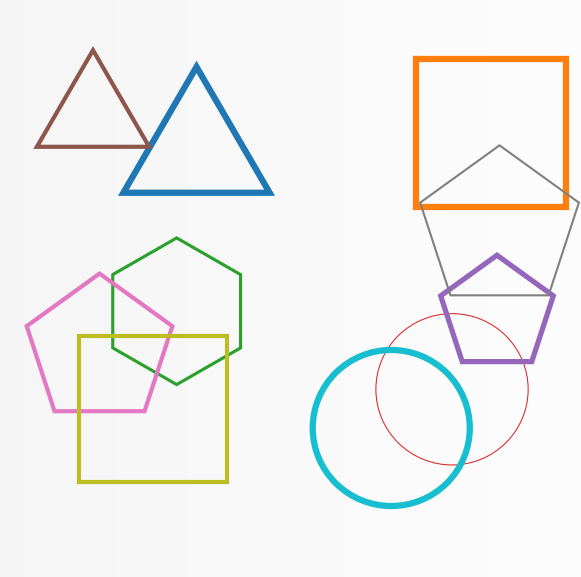[{"shape": "triangle", "thickness": 3, "radius": 0.73, "center": [0.338, 0.738]}, {"shape": "square", "thickness": 3, "radius": 0.64, "center": [0.844, 0.769]}, {"shape": "hexagon", "thickness": 1.5, "radius": 0.63, "center": [0.304, 0.46]}, {"shape": "circle", "thickness": 0.5, "radius": 0.66, "center": [0.778, 0.325]}, {"shape": "pentagon", "thickness": 2.5, "radius": 0.51, "center": [0.855, 0.455]}, {"shape": "triangle", "thickness": 2, "radius": 0.56, "center": [0.16, 0.801]}, {"shape": "pentagon", "thickness": 2, "radius": 0.66, "center": [0.171, 0.394]}, {"shape": "pentagon", "thickness": 1, "radius": 0.72, "center": [0.859, 0.604]}, {"shape": "square", "thickness": 2, "radius": 0.63, "center": [0.263, 0.291]}, {"shape": "circle", "thickness": 3, "radius": 0.68, "center": [0.673, 0.258]}]